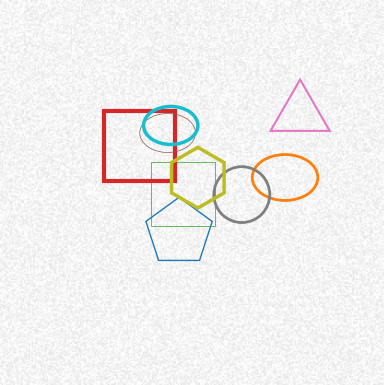[{"shape": "pentagon", "thickness": 1, "radius": 0.45, "center": [0.465, 0.397]}, {"shape": "oval", "thickness": 2, "radius": 0.43, "center": [0.74, 0.539]}, {"shape": "square", "thickness": 0.5, "radius": 0.42, "center": [0.475, 0.497]}, {"shape": "square", "thickness": 3, "radius": 0.46, "center": [0.362, 0.62]}, {"shape": "oval", "thickness": 0.5, "radius": 0.36, "center": [0.435, 0.655]}, {"shape": "triangle", "thickness": 1.5, "radius": 0.44, "center": [0.78, 0.704]}, {"shape": "circle", "thickness": 2, "radius": 0.36, "center": [0.628, 0.495]}, {"shape": "hexagon", "thickness": 2.5, "radius": 0.39, "center": [0.514, 0.538]}, {"shape": "oval", "thickness": 2.5, "radius": 0.35, "center": [0.443, 0.674]}]